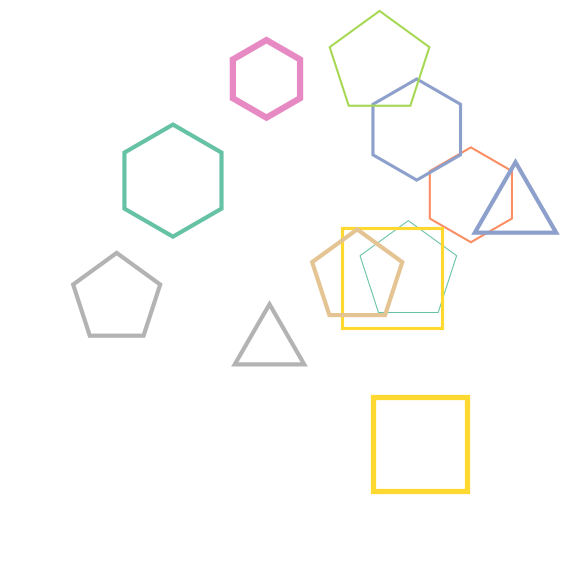[{"shape": "hexagon", "thickness": 2, "radius": 0.49, "center": [0.3, 0.686]}, {"shape": "pentagon", "thickness": 0.5, "radius": 0.44, "center": [0.707, 0.529]}, {"shape": "hexagon", "thickness": 1, "radius": 0.41, "center": [0.815, 0.662]}, {"shape": "triangle", "thickness": 2, "radius": 0.41, "center": [0.893, 0.637]}, {"shape": "hexagon", "thickness": 1.5, "radius": 0.44, "center": [0.722, 0.775]}, {"shape": "hexagon", "thickness": 3, "radius": 0.34, "center": [0.461, 0.863]}, {"shape": "pentagon", "thickness": 1, "radius": 0.45, "center": [0.657, 0.889]}, {"shape": "square", "thickness": 2.5, "radius": 0.41, "center": [0.727, 0.231]}, {"shape": "square", "thickness": 1.5, "radius": 0.43, "center": [0.679, 0.518]}, {"shape": "pentagon", "thickness": 2, "radius": 0.41, "center": [0.619, 0.52]}, {"shape": "pentagon", "thickness": 2, "radius": 0.4, "center": [0.202, 0.482]}, {"shape": "triangle", "thickness": 2, "radius": 0.35, "center": [0.467, 0.403]}]